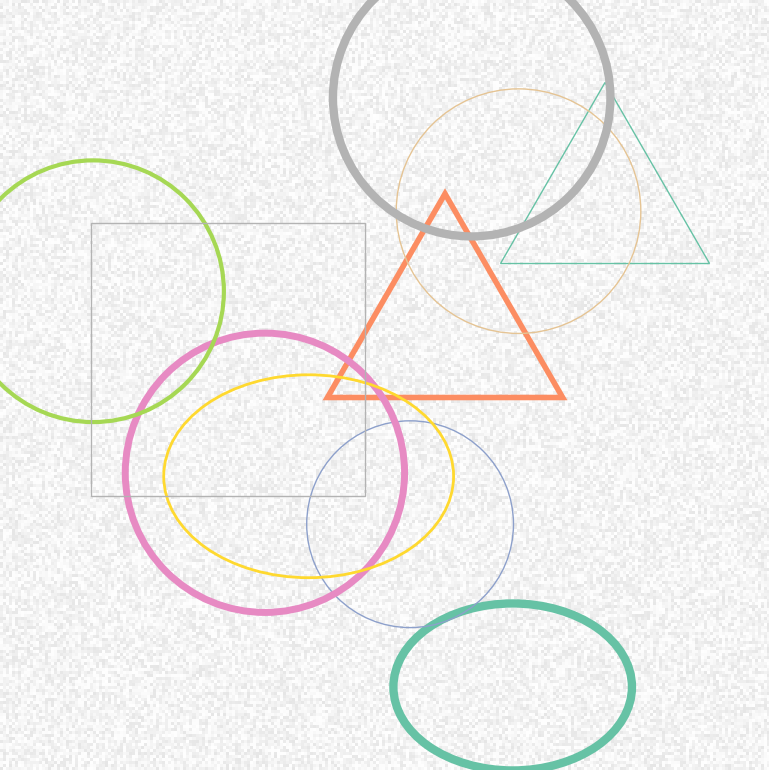[{"shape": "oval", "thickness": 3, "radius": 0.77, "center": [0.666, 0.108]}, {"shape": "triangle", "thickness": 0.5, "radius": 0.78, "center": [0.786, 0.736]}, {"shape": "triangle", "thickness": 2, "radius": 0.88, "center": [0.578, 0.572]}, {"shape": "circle", "thickness": 0.5, "radius": 0.67, "center": [0.533, 0.319]}, {"shape": "circle", "thickness": 2.5, "radius": 0.91, "center": [0.344, 0.386]}, {"shape": "circle", "thickness": 1.5, "radius": 0.85, "center": [0.121, 0.622]}, {"shape": "oval", "thickness": 1, "radius": 0.94, "center": [0.401, 0.381]}, {"shape": "circle", "thickness": 0.5, "radius": 0.79, "center": [0.673, 0.726]}, {"shape": "circle", "thickness": 3, "radius": 0.9, "center": [0.613, 0.873]}, {"shape": "square", "thickness": 0.5, "radius": 0.89, "center": [0.296, 0.533]}]